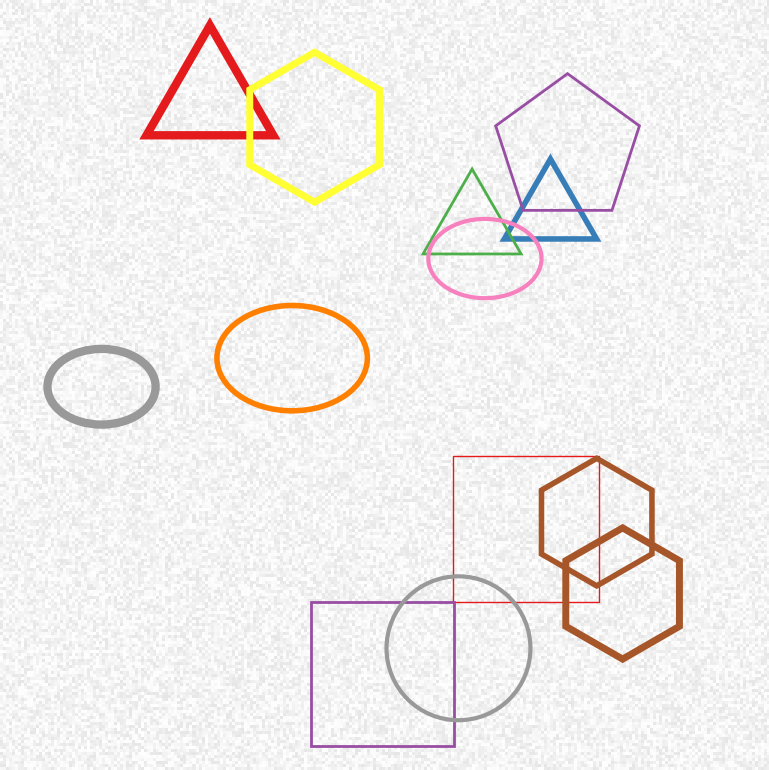[{"shape": "triangle", "thickness": 3, "radius": 0.48, "center": [0.273, 0.872]}, {"shape": "square", "thickness": 0.5, "radius": 0.47, "center": [0.683, 0.313]}, {"shape": "triangle", "thickness": 2, "radius": 0.35, "center": [0.715, 0.724]}, {"shape": "triangle", "thickness": 1, "radius": 0.37, "center": [0.613, 0.707]}, {"shape": "pentagon", "thickness": 1, "radius": 0.49, "center": [0.737, 0.806]}, {"shape": "square", "thickness": 1, "radius": 0.46, "center": [0.497, 0.125]}, {"shape": "oval", "thickness": 2, "radius": 0.49, "center": [0.379, 0.535]}, {"shape": "hexagon", "thickness": 2.5, "radius": 0.49, "center": [0.409, 0.835]}, {"shape": "hexagon", "thickness": 2, "radius": 0.41, "center": [0.775, 0.322]}, {"shape": "hexagon", "thickness": 2.5, "radius": 0.43, "center": [0.809, 0.229]}, {"shape": "oval", "thickness": 1.5, "radius": 0.37, "center": [0.63, 0.664]}, {"shape": "oval", "thickness": 3, "radius": 0.35, "center": [0.132, 0.498]}, {"shape": "circle", "thickness": 1.5, "radius": 0.47, "center": [0.595, 0.158]}]